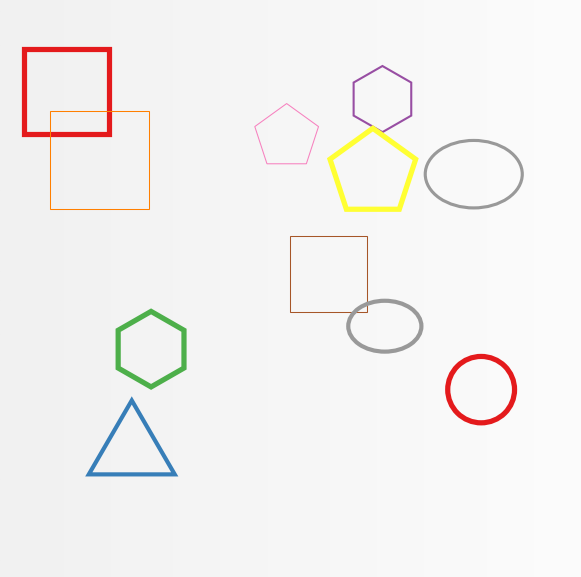[{"shape": "circle", "thickness": 2.5, "radius": 0.29, "center": [0.828, 0.324]}, {"shape": "square", "thickness": 2.5, "radius": 0.37, "center": [0.115, 0.841]}, {"shape": "triangle", "thickness": 2, "radius": 0.43, "center": [0.227, 0.22]}, {"shape": "hexagon", "thickness": 2.5, "radius": 0.33, "center": [0.26, 0.395]}, {"shape": "hexagon", "thickness": 1, "radius": 0.29, "center": [0.658, 0.828]}, {"shape": "square", "thickness": 0.5, "radius": 0.43, "center": [0.17, 0.722]}, {"shape": "pentagon", "thickness": 2.5, "radius": 0.39, "center": [0.641, 0.699]}, {"shape": "square", "thickness": 0.5, "radius": 0.33, "center": [0.565, 0.525]}, {"shape": "pentagon", "thickness": 0.5, "radius": 0.29, "center": [0.493, 0.762]}, {"shape": "oval", "thickness": 1.5, "radius": 0.42, "center": [0.815, 0.698]}, {"shape": "oval", "thickness": 2, "radius": 0.31, "center": [0.662, 0.434]}]